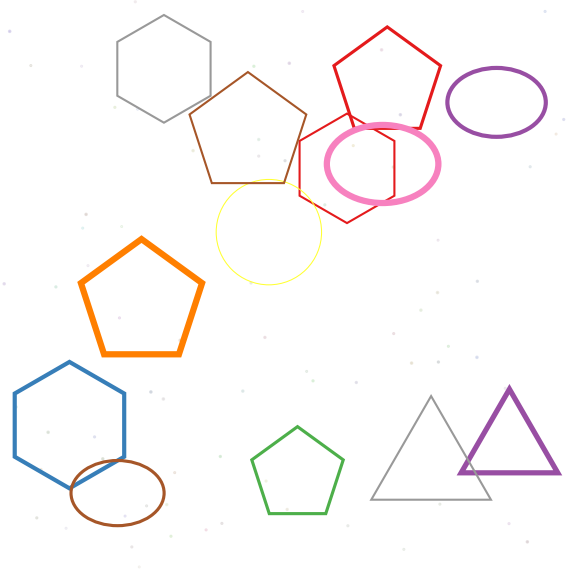[{"shape": "hexagon", "thickness": 1, "radius": 0.47, "center": [0.601, 0.708]}, {"shape": "pentagon", "thickness": 1.5, "radius": 0.49, "center": [0.671, 0.855]}, {"shape": "hexagon", "thickness": 2, "radius": 0.55, "center": [0.12, 0.263]}, {"shape": "pentagon", "thickness": 1.5, "radius": 0.42, "center": [0.515, 0.177]}, {"shape": "oval", "thickness": 2, "radius": 0.43, "center": [0.86, 0.822]}, {"shape": "triangle", "thickness": 2.5, "radius": 0.48, "center": [0.882, 0.229]}, {"shape": "pentagon", "thickness": 3, "radius": 0.55, "center": [0.245, 0.475]}, {"shape": "circle", "thickness": 0.5, "radius": 0.46, "center": [0.466, 0.597]}, {"shape": "pentagon", "thickness": 1, "radius": 0.53, "center": [0.429, 0.768]}, {"shape": "oval", "thickness": 1.5, "radius": 0.4, "center": [0.204, 0.145]}, {"shape": "oval", "thickness": 3, "radius": 0.48, "center": [0.663, 0.715]}, {"shape": "hexagon", "thickness": 1, "radius": 0.47, "center": [0.284, 0.88]}, {"shape": "triangle", "thickness": 1, "radius": 0.6, "center": [0.747, 0.194]}]